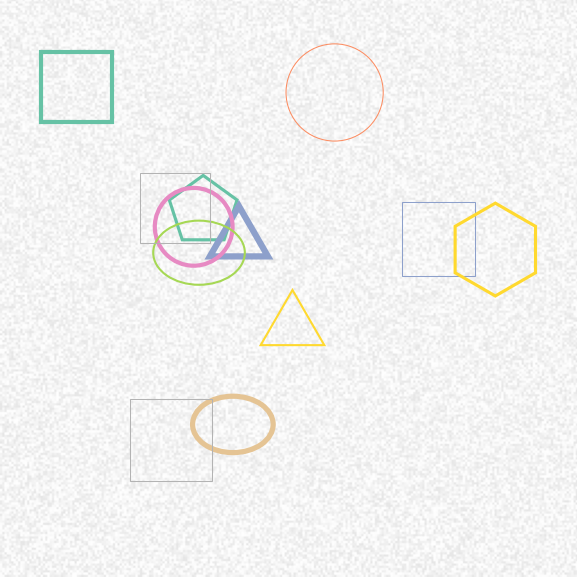[{"shape": "square", "thickness": 2, "radius": 0.3, "center": [0.133, 0.848]}, {"shape": "pentagon", "thickness": 1.5, "radius": 0.31, "center": [0.352, 0.634]}, {"shape": "circle", "thickness": 0.5, "radius": 0.42, "center": [0.579, 0.839]}, {"shape": "square", "thickness": 0.5, "radius": 0.32, "center": [0.759, 0.585]}, {"shape": "triangle", "thickness": 3, "radius": 0.29, "center": [0.414, 0.584]}, {"shape": "circle", "thickness": 2, "radius": 0.34, "center": [0.335, 0.606]}, {"shape": "oval", "thickness": 1, "radius": 0.4, "center": [0.345, 0.562]}, {"shape": "hexagon", "thickness": 1.5, "radius": 0.4, "center": [0.858, 0.567]}, {"shape": "triangle", "thickness": 1, "radius": 0.32, "center": [0.506, 0.433]}, {"shape": "oval", "thickness": 2.5, "radius": 0.35, "center": [0.403, 0.264]}, {"shape": "square", "thickness": 0.5, "radius": 0.3, "center": [0.303, 0.639]}, {"shape": "square", "thickness": 0.5, "radius": 0.36, "center": [0.296, 0.238]}]